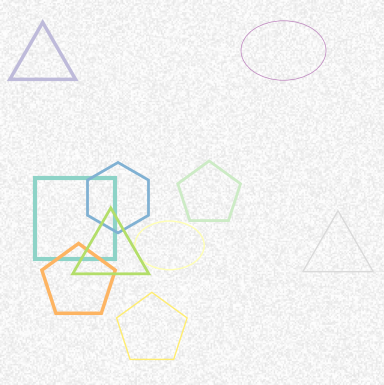[{"shape": "square", "thickness": 3, "radius": 0.52, "center": [0.195, 0.433]}, {"shape": "oval", "thickness": 1, "radius": 0.45, "center": [0.44, 0.363]}, {"shape": "triangle", "thickness": 2.5, "radius": 0.49, "center": [0.111, 0.843]}, {"shape": "hexagon", "thickness": 2, "radius": 0.46, "center": [0.306, 0.487]}, {"shape": "pentagon", "thickness": 2.5, "radius": 0.5, "center": [0.204, 0.267]}, {"shape": "triangle", "thickness": 2, "radius": 0.57, "center": [0.288, 0.346]}, {"shape": "triangle", "thickness": 1, "radius": 0.53, "center": [0.878, 0.347]}, {"shape": "oval", "thickness": 0.5, "radius": 0.55, "center": [0.736, 0.869]}, {"shape": "pentagon", "thickness": 2, "radius": 0.43, "center": [0.543, 0.496]}, {"shape": "pentagon", "thickness": 1, "radius": 0.48, "center": [0.394, 0.144]}]